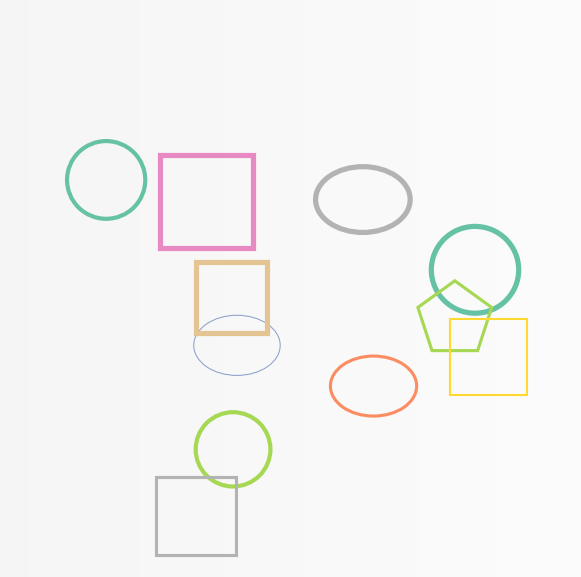[{"shape": "circle", "thickness": 2.5, "radius": 0.38, "center": [0.817, 0.532]}, {"shape": "circle", "thickness": 2, "radius": 0.34, "center": [0.183, 0.688]}, {"shape": "oval", "thickness": 1.5, "radius": 0.37, "center": [0.643, 0.331]}, {"shape": "oval", "thickness": 0.5, "radius": 0.37, "center": [0.408, 0.401]}, {"shape": "square", "thickness": 2.5, "radius": 0.4, "center": [0.356, 0.65]}, {"shape": "pentagon", "thickness": 1.5, "radius": 0.33, "center": [0.782, 0.446]}, {"shape": "circle", "thickness": 2, "radius": 0.32, "center": [0.401, 0.221]}, {"shape": "square", "thickness": 1, "radius": 0.33, "center": [0.841, 0.381]}, {"shape": "square", "thickness": 2.5, "radius": 0.3, "center": [0.398, 0.484]}, {"shape": "oval", "thickness": 2.5, "radius": 0.41, "center": [0.624, 0.654]}, {"shape": "square", "thickness": 1.5, "radius": 0.34, "center": [0.337, 0.106]}]